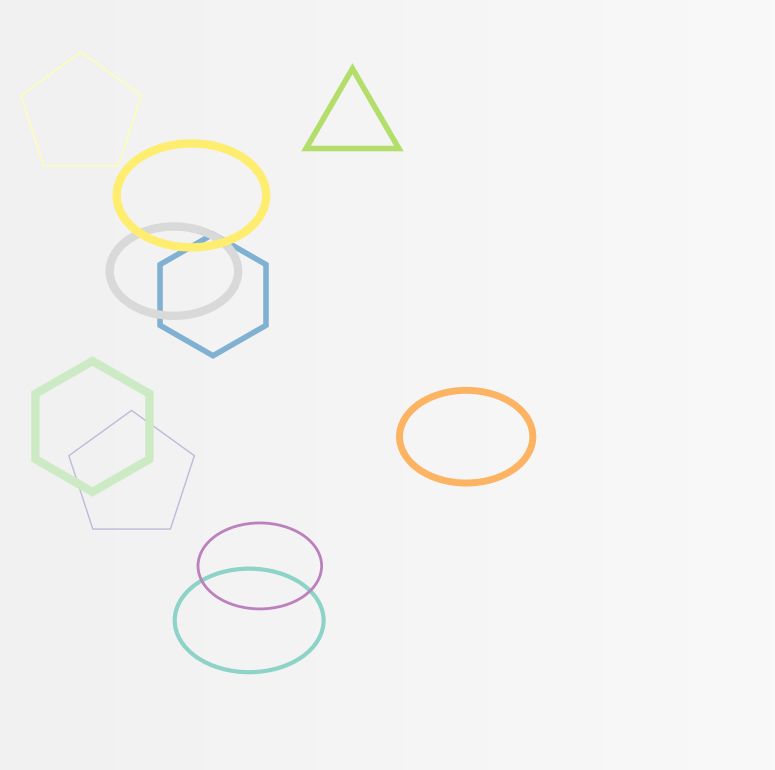[{"shape": "oval", "thickness": 1.5, "radius": 0.48, "center": [0.321, 0.194]}, {"shape": "pentagon", "thickness": 0.5, "radius": 0.41, "center": [0.105, 0.851]}, {"shape": "pentagon", "thickness": 0.5, "radius": 0.43, "center": [0.17, 0.382]}, {"shape": "hexagon", "thickness": 2, "radius": 0.39, "center": [0.275, 0.617]}, {"shape": "oval", "thickness": 2.5, "radius": 0.43, "center": [0.602, 0.433]}, {"shape": "triangle", "thickness": 2, "radius": 0.35, "center": [0.455, 0.842]}, {"shape": "oval", "thickness": 3, "radius": 0.41, "center": [0.224, 0.648]}, {"shape": "oval", "thickness": 1, "radius": 0.4, "center": [0.335, 0.265]}, {"shape": "hexagon", "thickness": 3, "radius": 0.42, "center": [0.119, 0.446]}, {"shape": "oval", "thickness": 3, "radius": 0.48, "center": [0.247, 0.746]}]